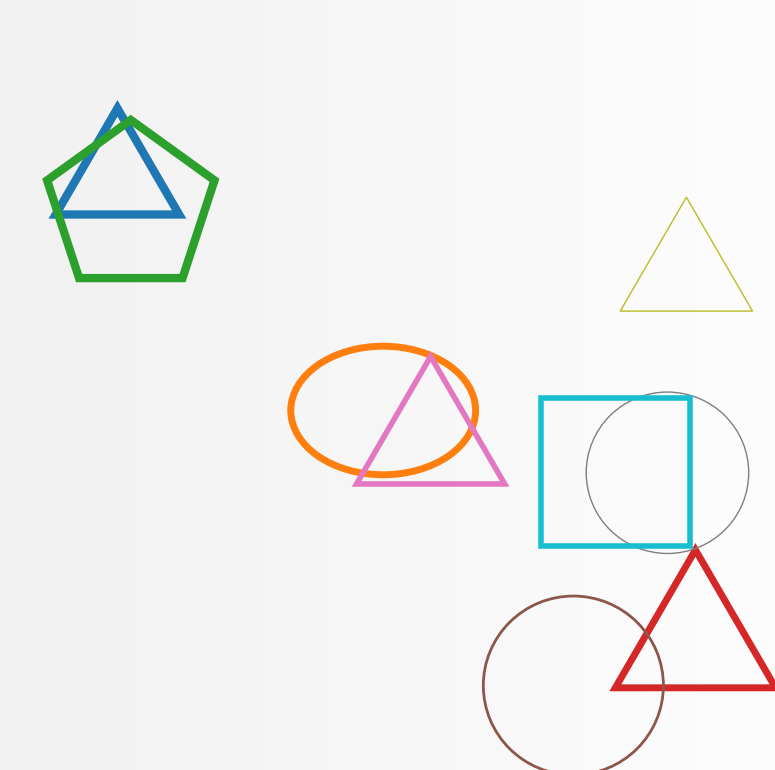[{"shape": "triangle", "thickness": 3, "radius": 0.46, "center": [0.152, 0.767]}, {"shape": "oval", "thickness": 2.5, "radius": 0.6, "center": [0.494, 0.467]}, {"shape": "pentagon", "thickness": 3, "radius": 0.57, "center": [0.169, 0.731]}, {"shape": "triangle", "thickness": 2.5, "radius": 0.6, "center": [0.897, 0.166]}, {"shape": "circle", "thickness": 1, "radius": 0.58, "center": [0.74, 0.11]}, {"shape": "triangle", "thickness": 2, "radius": 0.55, "center": [0.556, 0.427]}, {"shape": "circle", "thickness": 0.5, "radius": 0.52, "center": [0.861, 0.386]}, {"shape": "triangle", "thickness": 0.5, "radius": 0.49, "center": [0.886, 0.645]}, {"shape": "square", "thickness": 2, "radius": 0.48, "center": [0.794, 0.387]}]